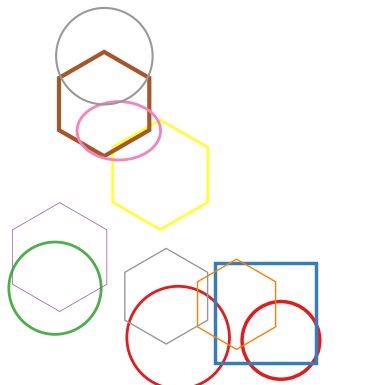[{"shape": "circle", "thickness": 2, "radius": 0.67, "center": [0.463, 0.123]}, {"shape": "circle", "thickness": 2.5, "radius": 0.5, "center": [0.73, 0.116]}, {"shape": "square", "thickness": 2.5, "radius": 0.65, "center": [0.69, 0.187]}, {"shape": "circle", "thickness": 2, "radius": 0.6, "center": [0.143, 0.251]}, {"shape": "hexagon", "thickness": 0.5, "radius": 0.71, "center": [0.155, 0.332]}, {"shape": "hexagon", "thickness": 1, "radius": 0.59, "center": [0.614, 0.21]}, {"shape": "hexagon", "thickness": 2, "radius": 0.71, "center": [0.416, 0.546]}, {"shape": "hexagon", "thickness": 3, "radius": 0.68, "center": [0.271, 0.73]}, {"shape": "oval", "thickness": 2, "radius": 0.54, "center": [0.309, 0.66]}, {"shape": "circle", "thickness": 1.5, "radius": 0.63, "center": [0.271, 0.854]}, {"shape": "hexagon", "thickness": 1, "radius": 0.62, "center": [0.432, 0.231]}]